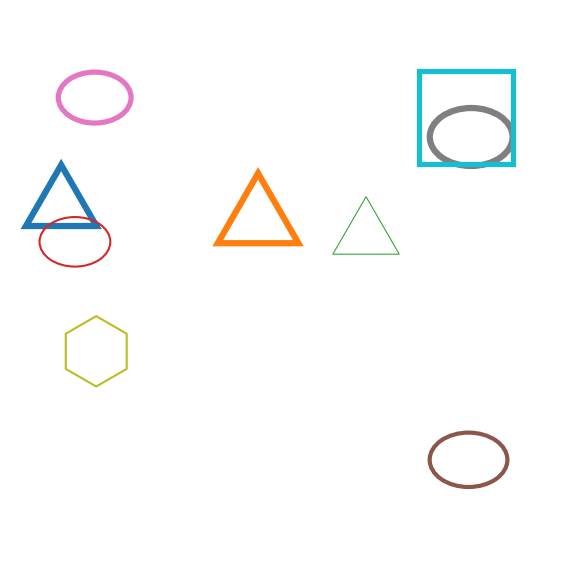[{"shape": "triangle", "thickness": 3, "radius": 0.35, "center": [0.106, 0.643]}, {"shape": "triangle", "thickness": 3, "radius": 0.4, "center": [0.447, 0.618]}, {"shape": "triangle", "thickness": 0.5, "radius": 0.33, "center": [0.634, 0.592]}, {"shape": "oval", "thickness": 1, "radius": 0.31, "center": [0.13, 0.58]}, {"shape": "oval", "thickness": 2, "radius": 0.34, "center": [0.811, 0.203]}, {"shape": "oval", "thickness": 2.5, "radius": 0.31, "center": [0.164, 0.83]}, {"shape": "oval", "thickness": 3, "radius": 0.36, "center": [0.816, 0.762]}, {"shape": "hexagon", "thickness": 1, "radius": 0.3, "center": [0.167, 0.391]}, {"shape": "square", "thickness": 2.5, "radius": 0.4, "center": [0.807, 0.796]}]